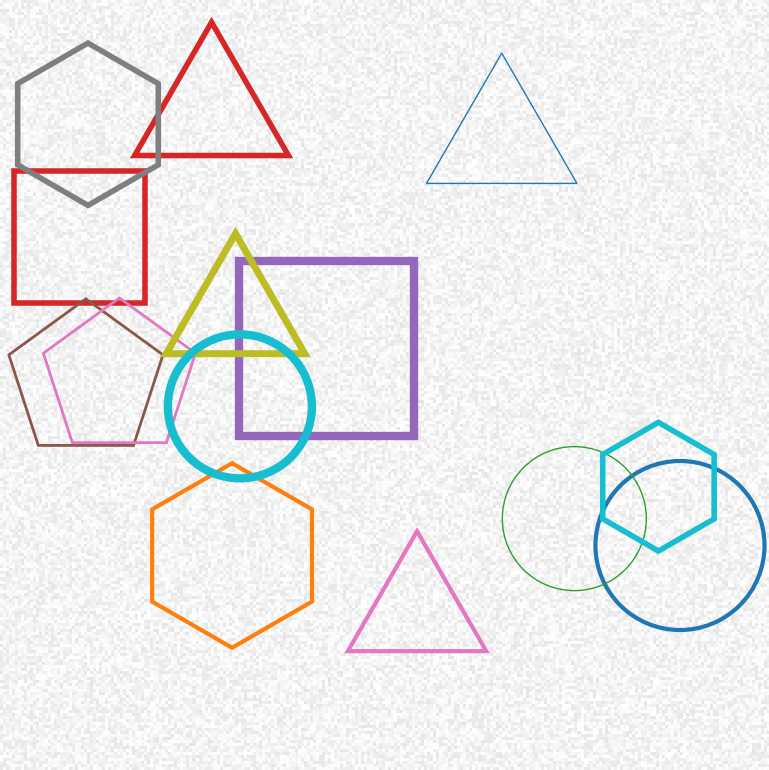[{"shape": "triangle", "thickness": 0.5, "radius": 0.56, "center": [0.652, 0.818]}, {"shape": "circle", "thickness": 1.5, "radius": 0.55, "center": [0.883, 0.292]}, {"shape": "hexagon", "thickness": 1.5, "radius": 0.6, "center": [0.301, 0.279]}, {"shape": "circle", "thickness": 0.5, "radius": 0.47, "center": [0.746, 0.326]}, {"shape": "triangle", "thickness": 2, "radius": 0.58, "center": [0.275, 0.856]}, {"shape": "square", "thickness": 2, "radius": 0.43, "center": [0.103, 0.692]}, {"shape": "square", "thickness": 3, "radius": 0.57, "center": [0.424, 0.547]}, {"shape": "pentagon", "thickness": 1, "radius": 0.53, "center": [0.112, 0.507]}, {"shape": "triangle", "thickness": 1.5, "radius": 0.52, "center": [0.542, 0.206]}, {"shape": "pentagon", "thickness": 1, "radius": 0.52, "center": [0.155, 0.509]}, {"shape": "hexagon", "thickness": 2, "radius": 0.53, "center": [0.114, 0.839]}, {"shape": "triangle", "thickness": 2.5, "radius": 0.52, "center": [0.306, 0.593]}, {"shape": "circle", "thickness": 3, "radius": 0.47, "center": [0.312, 0.472]}, {"shape": "hexagon", "thickness": 2, "radius": 0.42, "center": [0.855, 0.368]}]